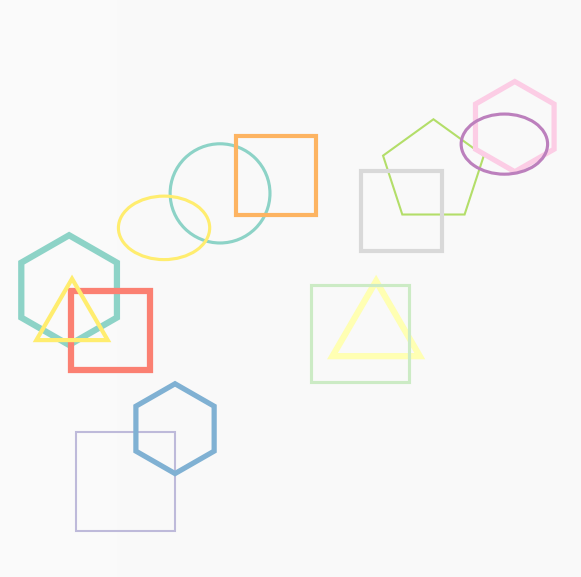[{"shape": "hexagon", "thickness": 3, "radius": 0.48, "center": [0.119, 0.497]}, {"shape": "circle", "thickness": 1.5, "radius": 0.43, "center": [0.379, 0.664]}, {"shape": "triangle", "thickness": 3, "radius": 0.43, "center": [0.647, 0.426]}, {"shape": "square", "thickness": 1, "radius": 0.43, "center": [0.216, 0.166]}, {"shape": "square", "thickness": 3, "radius": 0.34, "center": [0.19, 0.427]}, {"shape": "hexagon", "thickness": 2.5, "radius": 0.39, "center": [0.301, 0.257]}, {"shape": "square", "thickness": 2, "radius": 0.34, "center": [0.475, 0.695]}, {"shape": "pentagon", "thickness": 1, "radius": 0.46, "center": [0.746, 0.701]}, {"shape": "hexagon", "thickness": 2.5, "radius": 0.39, "center": [0.886, 0.78]}, {"shape": "square", "thickness": 2, "radius": 0.35, "center": [0.69, 0.633]}, {"shape": "oval", "thickness": 1.5, "radius": 0.37, "center": [0.868, 0.75]}, {"shape": "square", "thickness": 1.5, "radius": 0.42, "center": [0.619, 0.421]}, {"shape": "triangle", "thickness": 2, "radius": 0.35, "center": [0.124, 0.446]}, {"shape": "oval", "thickness": 1.5, "radius": 0.39, "center": [0.282, 0.605]}]